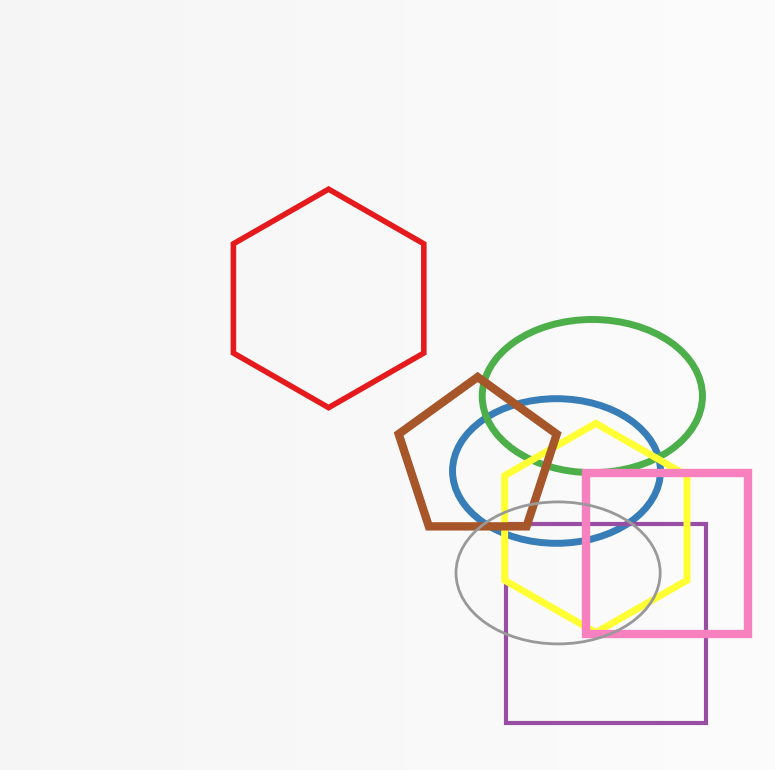[{"shape": "hexagon", "thickness": 2, "radius": 0.71, "center": [0.424, 0.612]}, {"shape": "oval", "thickness": 2.5, "radius": 0.67, "center": [0.718, 0.388]}, {"shape": "oval", "thickness": 2.5, "radius": 0.71, "center": [0.764, 0.486]}, {"shape": "square", "thickness": 1.5, "radius": 0.65, "center": [0.781, 0.19]}, {"shape": "hexagon", "thickness": 2.5, "radius": 0.68, "center": [0.769, 0.314]}, {"shape": "pentagon", "thickness": 3, "radius": 0.54, "center": [0.616, 0.403]}, {"shape": "square", "thickness": 3, "radius": 0.52, "center": [0.86, 0.281]}, {"shape": "oval", "thickness": 1, "radius": 0.66, "center": [0.72, 0.256]}]